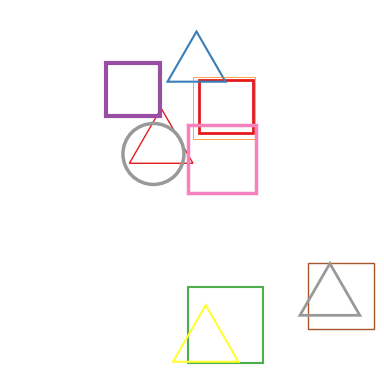[{"shape": "triangle", "thickness": 1, "radius": 0.48, "center": [0.419, 0.624]}, {"shape": "square", "thickness": 2, "radius": 0.35, "center": [0.587, 0.723]}, {"shape": "triangle", "thickness": 1.5, "radius": 0.43, "center": [0.51, 0.831]}, {"shape": "square", "thickness": 1.5, "radius": 0.49, "center": [0.586, 0.156]}, {"shape": "square", "thickness": 3, "radius": 0.35, "center": [0.346, 0.768]}, {"shape": "square", "thickness": 0.5, "radius": 0.4, "center": [0.581, 0.719]}, {"shape": "triangle", "thickness": 1.5, "radius": 0.49, "center": [0.534, 0.109]}, {"shape": "square", "thickness": 1, "radius": 0.43, "center": [0.886, 0.231]}, {"shape": "square", "thickness": 2.5, "radius": 0.44, "center": [0.577, 0.587]}, {"shape": "triangle", "thickness": 2, "radius": 0.45, "center": [0.857, 0.226]}, {"shape": "circle", "thickness": 2.5, "radius": 0.4, "center": [0.399, 0.6]}]